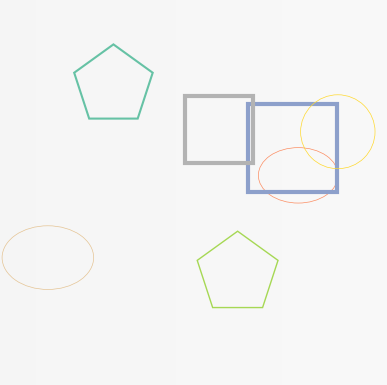[{"shape": "pentagon", "thickness": 1.5, "radius": 0.53, "center": [0.293, 0.778]}, {"shape": "oval", "thickness": 0.5, "radius": 0.51, "center": [0.77, 0.545]}, {"shape": "square", "thickness": 3, "radius": 0.57, "center": [0.754, 0.615]}, {"shape": "pentagon", "thickness": 1, "radius": 0.55, "center": [0.613, 0.29]}, {"shape": "circle", "thickness": 0.5, "radius": 0.48, "center": [0.872, 0.658]}, {"shape": "oval", "thickness": 0.5, "radius": 0.59, "center": [0.124, 0.331]}, {"shape": "square", "thickness": 3, "radius": 0.44, "center": [0.566, 0.663]}]